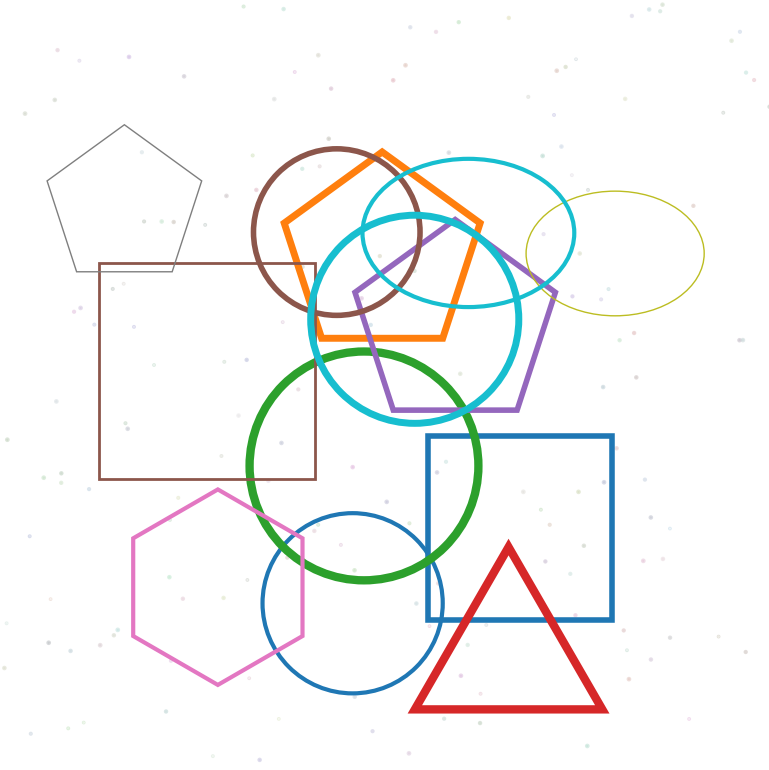[{"shape": "square", "thickness": 2, "radius": 0.6, "center": [0.675, 0.314]}, {"shape": "circle", "thickness": 1.5, "radius": 0.59, "center": [0.458, 0.217]}, {"shape": "pentagon", "thickness": 2.5, "radius": 0.67, "center": [0.496, 0.669]}, {"shape": "circle", "thickness": 3, "radius": 0.74, "center": [0.473, 0.395]}, {"shape": "triangle", "thickness": 3, "radius": 0.7, "center": [0.66, 0.149]}, {"shape": "pentagon", "thickness": 2, "radius": 0.68, "center": [0.591, 0.578]}, {"shape": "square", "thickness": 1, "radius": 0.7, "center": [0.269, 0.518]}, {"shape": "circle", "thickness": 2, "radius": 0.54, "center": [0.437, 0.699]}, {"shape": "hexagon", "thickness": 1.5, "radius": 0.63, "center": [0.283, 0.237]}, {"shape": "pentagon", "thickness": 0.5, "radius": 0.53, "center": [0.162, 0.732]}, {"shape": "oval", "thickness": 0.5, "radius": 0.58, "center": [0.799, 0.671]}, {"shape": "oval", "thickness": 1.5, "radius": 0.69, "center": [0.608, 0.697]}, {"shape": "circle", "thickness": 2.5, "radius": 0.68, "center": [0.539, 0.585]}]